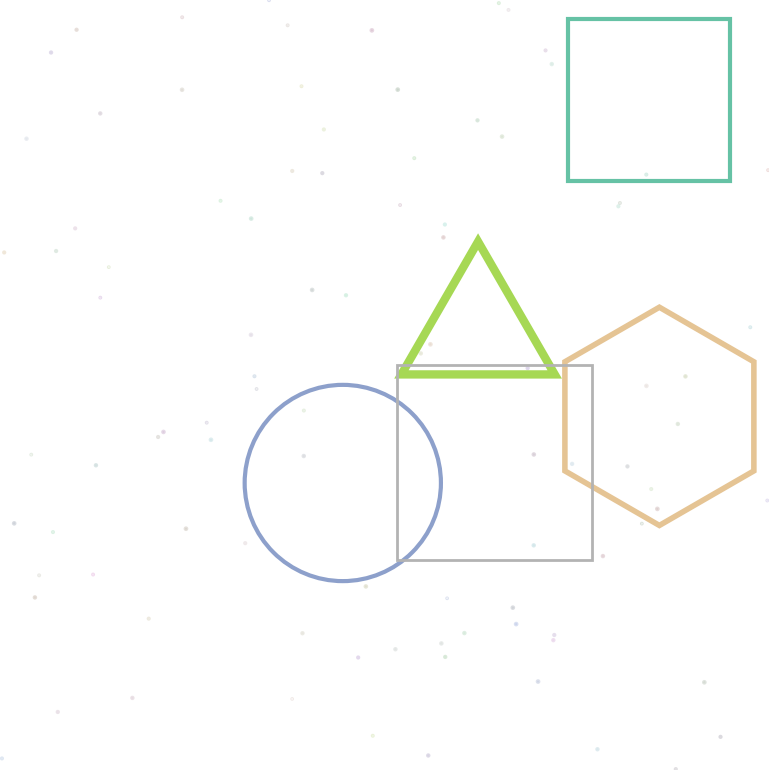[{"shape": "square", "thickness": 1.5, "radius": 0.53, "center": [0.843, 0.87]}, {"shape": "circle", "thickness": 1.5, "radius": 0.64, "center": [0.445, 0.373]}, {"shape": "triangle", "thickness": 3, "radius": 0.57, "center": [0.621, 0.571]}, {"shape": "hexagon", "thickness": 2, "radius": 0.71, "center": [0.856, 0.459]}, {"shape": "square", "thickness": 1, "radius": 0.63, "center": [0.642, 0.4]}]